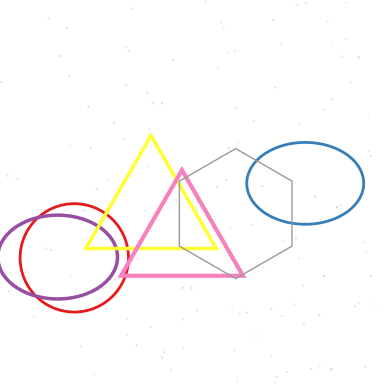[{"shape": "circle", "thickness": 2, "radius": 0.7, "center": [0.193, 0.33]}, {"shape": "oval", "thickness": 2, "radius": 0.76, "center": [0.793, 0.524]}, {"shape": "oval", "thickness": 2.5, "radius": 0.78, "center": [0.15, 0.332]}, {"shape": "triangle", "thickness": 2.5, "radius": 0.98, "center": [0.392, 0.452]}, {"shape": "triangle", "thickness": 3, "radius": 0.91, "center": [0.473, 0.375]}, {"shape": "hexagon", "thickness": 1, "radius": 0.84, "center": [0.612, 0.445]}]